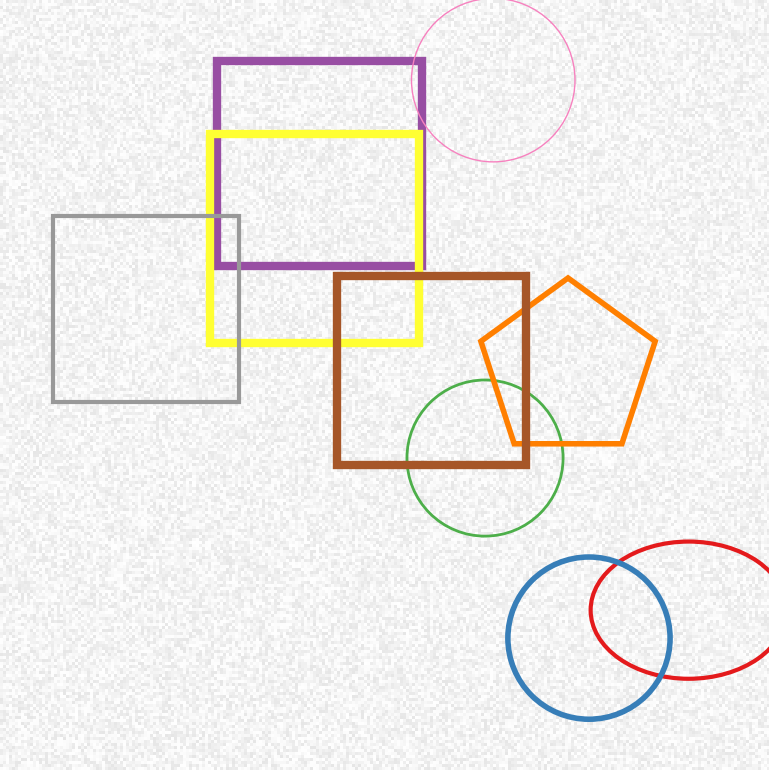[{"shape": "oval", "thickness": 1.5, "radius": 0.64, "center": [0.894, 0.208]}, {"shape": "circle", "thickness": 2, "radius": 0.53, "center": [0.765, 0.171]}, {"shape": "circle", "thickness": 1, "radius": 0.51, "center": [0.63, 0.405]}, {"shape": "square", "thickness": 3, "radius": 0.66, "center": [0.414, 0.788]}, {"shape": "pentagon", "thickness": 2, "radius": 0.6, "center": [0.738, 0.52]}, {"shape": "square", "thickness": 3, "radius": 0.68, "center": [0.408, 0.69]}, {"shape": "square", "thickness": 3, "radius": 0.61, "center": [0.56, 0.519]}, {"shape": "circle", "thickness": 0.5, "radius": 0.53, "center": [0.641, 0.896]}, {"shape": "square", "thickness": 1.5, "radius": 0.6, "center": [0.189, 0.599]}]